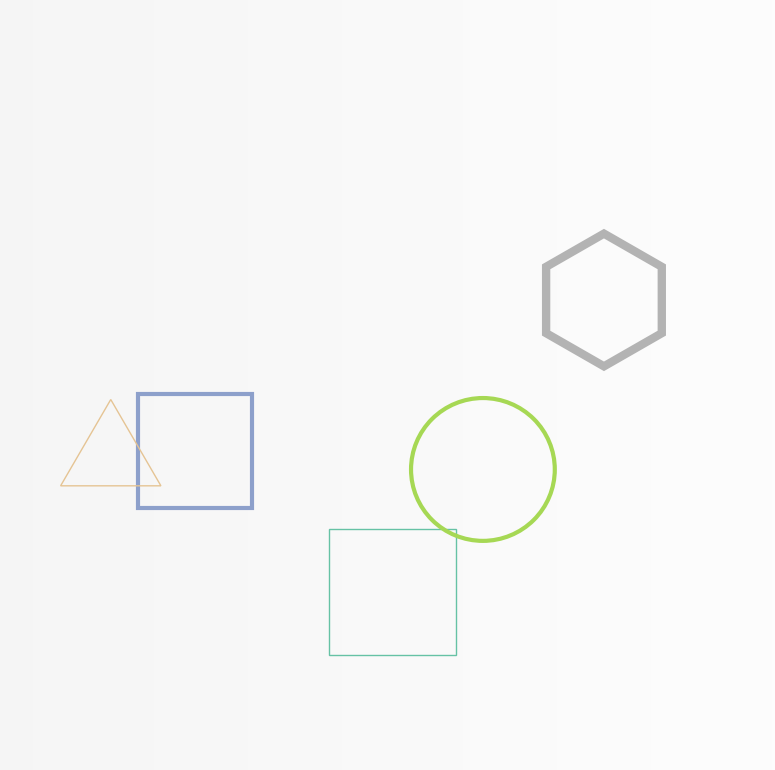[{"shape": "square", "thickness": 0.5, "radius": 0.41, "center": [0.506, 0.231]}, {"shape": "square", "thickness": 1.5, "radius": 0.37, "center": [0.252, 0.414]}, {"shape": "circle", "thickness": 1.5, "radius": 0.46, "center": [0.623, 0.39]}, {"shape": "triangle", "thickness": 0.5, "radius": 0.37, "center": [0.143, 0.406]}, {"shape": "hexagon", "thickness": 3, "radius": 0.43, "center": [0.779, 0.61]}]